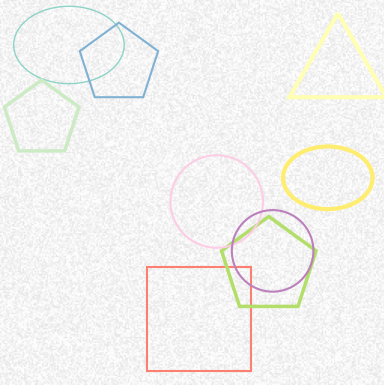[{"shape": "oval", "thickness": 1, "radius": 0.72, "center": [0.179, 0.883]}, {"shape": "triangle", "thickness": 3, "radius": 0.73, "center": [0.878, 0.82]}, {"shape": "square", "thickness": 1.5, "radius": 0.68, "center": [0.517, 0.171]}, {"shape": "pentagon", "thickness": 1.5, "radius": 0.54, "center": [0.309, 0.834]}, {"shape": "pentagon", "thickness": 2.5, "radius": 0.65, "center": [0.698, 0.309]}, {"shape": "circle", "thickness": 1.5, "radius": 0.6, "center": [0.563, 0.477]}, {"shape": "circle", "thickness": 1.5, "radius": 0.53, "center": [0.708, 0.348]}, {"shape": "pentagon", "thickness": 2.5, "radius": 0.51, "center": [0.108, 0.69]}, {"shape": "oval", "thickness": 3, "radius": 0.58, "center": [0.851, 0.538]}]